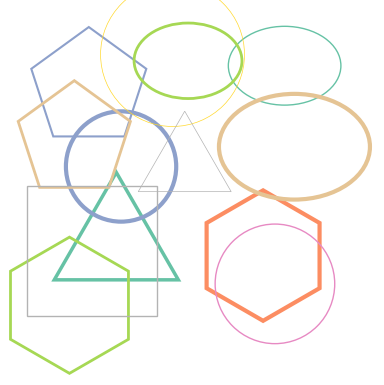[{"shape": "oval", "thickness": 1, "radius": 0.73, "center": [0.739, 0.829]}, {"shape": "triangle", "thickness": 2.5, "radius": 0.93, "center": [0.302, 0.366]}, {"shape": "hexagon", "thickness": 3, "radius": 0.85, "center": [0.683, 0.336]}, {"shape": "pentagon", "thickness": 1.5, "radius": 0.79, "center": [0.231, 0.773]}, {"shape": "circle", "thickness": 3, "radius": 0.72, "center": [0.314, 0.568]}, {"shape": "circle", "thickness": 1, "radius": 0.78, "center": [0.714, 0.263]}, {"shape": "hexagon", "thickness": 2, "radius": 0.88, "center": [0.18, 0.207]}, {"shape": "oval", "thickness": 2, "radius": 0.7, "center": [0.488, 0.842]}, {"shape": "circle", "thickness": 0.5, "radius": 0.93, "center": [0.448, 0.858]}, {"shape": "pentagon", "thickness": 2, "radius": 0.77, "center": [0.193, 0.637]}, {"shape": "oval", "thickness": 3, "radius": 0.98, "center": [0.765, 0.619]}, {"shape": "square", "thickness": 1, "radius": 0.84, "center": [0.24, 0.349]}, {"shape": "triangle", "thickness": 0.5, "radius": 0.7, "center": [0.48, 0.572]}]